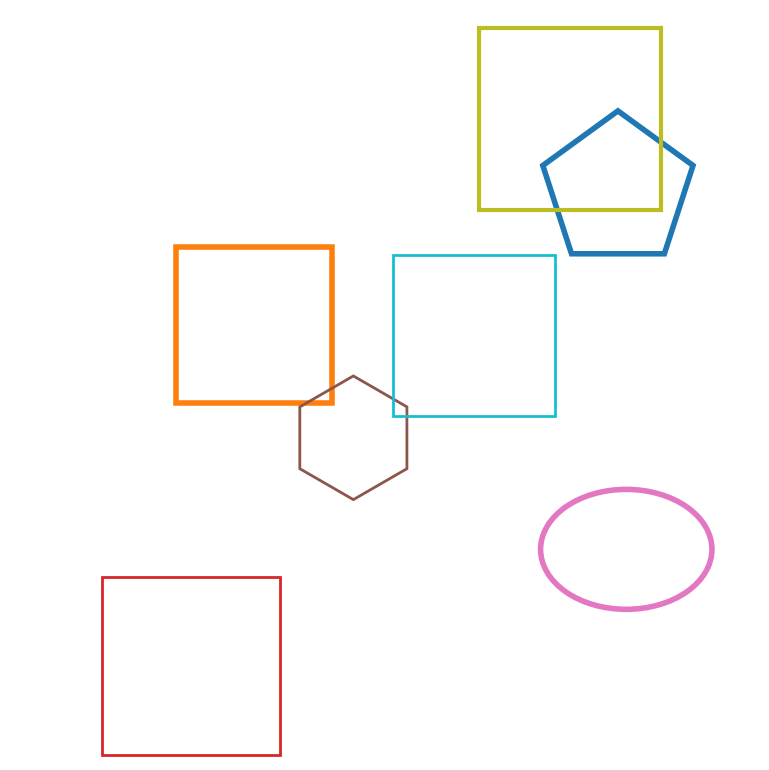[{"shape": "pentagon", "thickness": 2, "radius": 0.51, "center": [0.802, 0.753]}, {"shape": "square", "thickness": 2, "radius": 0.51, "center": [0.33, 0.578]}, {"shape": "square", "thickness": 1, "radius": 0.57, "center": [0.248, 0.135]}, {"shape": "hexagon", "thickness": 1, "radius": 0.4, "center": [0.459, 0.431]}, {"shape": "oval", "thickness": 2, "radius": 0.56, "center": [0.813, 0.287]}, {"shape": "square", "thickness": 1.5, "radius": 0.59, "center": [0.74, 0.845]}, {"shape": "square", "thickness": 1, "radius": 0.52, "center": [0.616, 0.565]}]